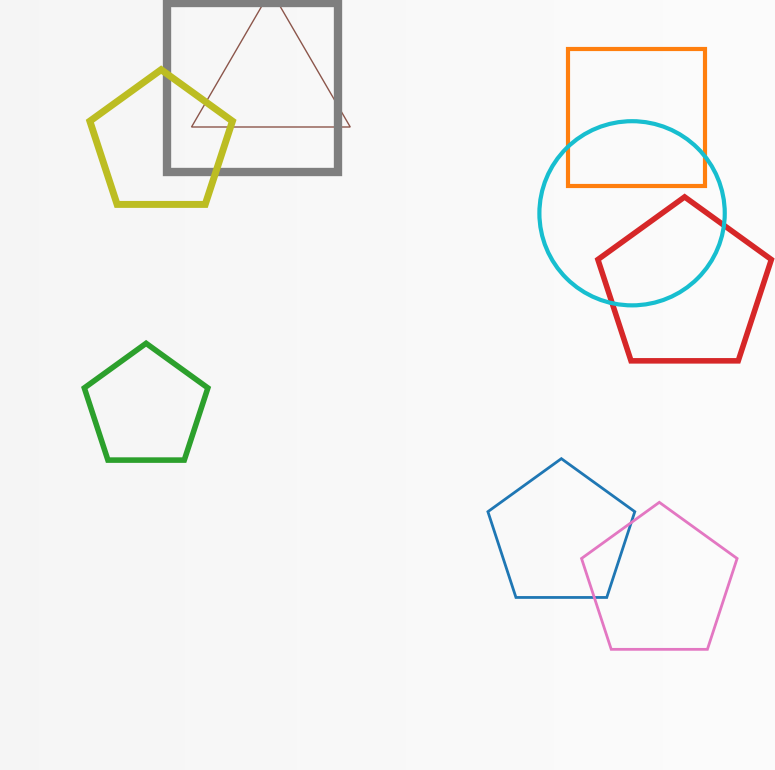[{"shape": "pentagon", "thickness": 1, "radius": 0.5, "center": [0.724, 0.305]}, {"shape": "square", "thickness": 1.5, "radius": 0.44, "center": [0.822, 0.848]}, {"shape": "pentagon", "thickness": 2, "radius": 0.42, "center": [0.189, 0.47]}, {"shape": "pentagon", "thickness": 2, "radius": 0.59, "center": [0.883, 0.627]}, {"shape": "triangle", "thickness": 0.5, "radius": 0.59, "center": [0.35, 0.894]}, {"shape": "pentagon", "thickness": 1, "radius": 0.53, "center": [0.851, 0.242]}, {"shape": "square", "thickness": 3, "radius": 0.55, "center": [0.326, 0.886]}, {"shape": "pentagon", "thickness": 2.5, "radius": 0.48, "center": [0.208, 0.813]}, {"shape": "circle", "thickness": 1.5, "radius": 0.6, "center": [0.816, 0.723]}]